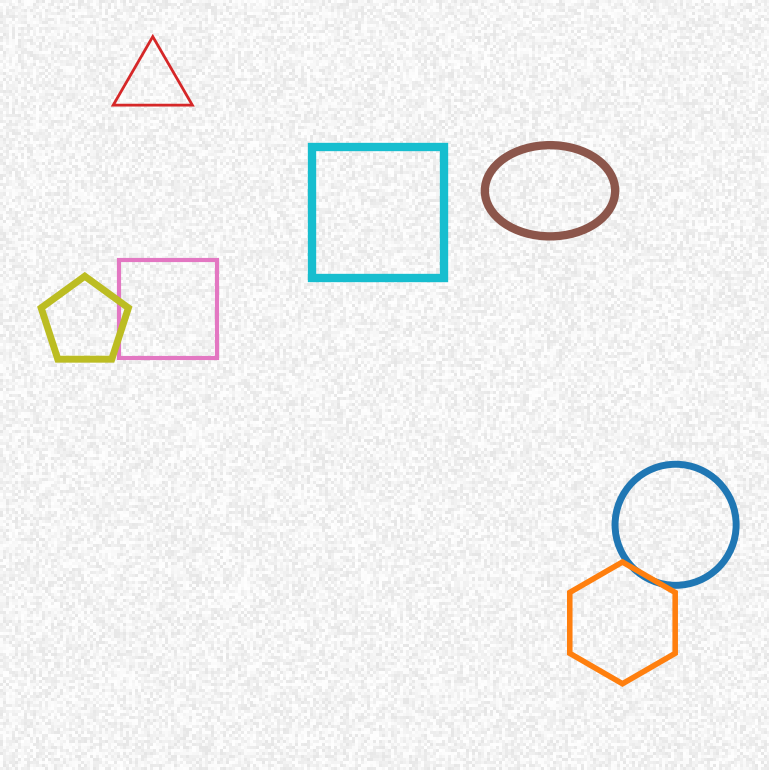[{"shape": "circle", "thickness": 2.5, "radius": 0.39, "center": [0.877, 0.318]}, {"shape": "hexagon", "thickness": 2, "radius": 0.4, "center": [0.808, 0.191]}, {"shape": "triangle", "thickness": 1, "radius": 0.3, "center": [0.198, 0.893]}, {"shape": "oval", "thickness": 3, "radius": 0.42, "center": [0.714, 0.752]}, {"shape": "square", "thickness": 1.5, "radius": 0.32, "center": [0.218, 0.599]}, {"shape": "pentagon", "thickness": 2.5, "radius": 0.3, "center": [0.11, 0.582]}, {"shape": "square", "thickness": 3, "radius": 0.43, "center": [0.491, 0.725]}]